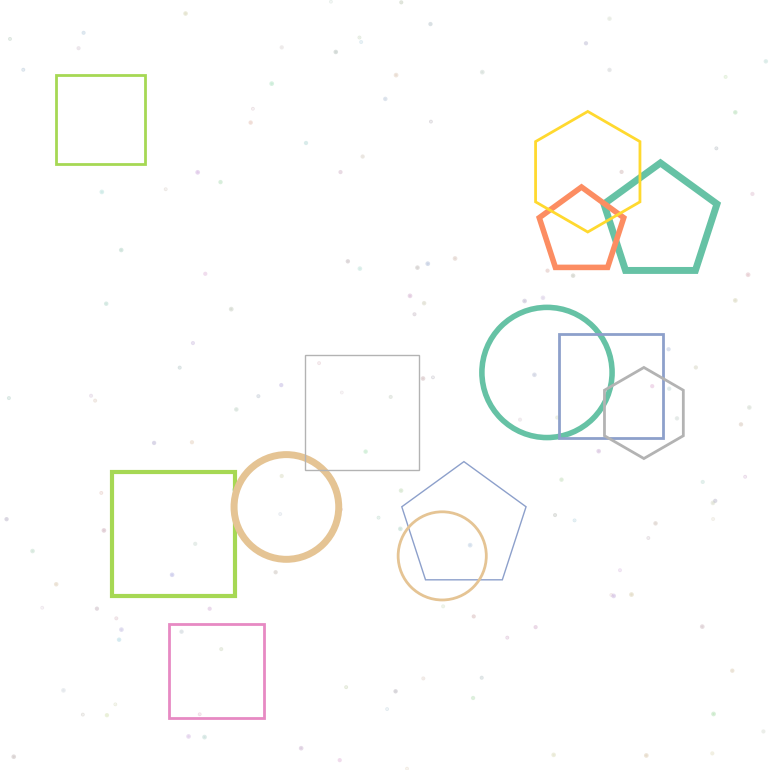[{"shape": "circle", "thickness": 2, "radius": 0.42, "center": [0.71, 0.516]}, {"shape": "pentagon", "thickness": 2.5, "radius": 0.39, "center": [0.858, 0.711]}, {"shape": "pentagon", "thickness": 2, "radius": 0.29, "center": [0.755, 0.699]}, {"shape": "square", "thickness": 1, "radius": 0.34, "center": [0.793, 0.498]}, {"shape": "pentagon", "thickness": 0.5, "radius": 0.42, "center": [0.602, 0.316]}, {"shape": "square", "thickness": 1, "radius": 0.31, "center": [0.281, 0.129]}, {"shape": "square", "thickness": 1.5, "radius": 0.4, "center": [0.225, 0.307]}, {"shape": "square", "thickness": 1, "radius": 0.29, "center": [0.13, 0.845]}, {"shape": "hexagon", "thickness": 1, "radius": 0.39, "center": [0.763, 0.777]}, {"shape": "circle", "thickness": 2.5, "radius": 0.34, "center": [0.372, 0.342]}, {"shape": "circle", "thickness": 1, "radius": 0.29, "center": [0.574, 0.278]}, {"shape": "hexagon", "thickness": 1, "radius": 0.3, "center": [0.836, 0.464]}, {"shape": "square", "thickness": 0.5, "radius": 0.37, "center": [0.471, 0.464]}]